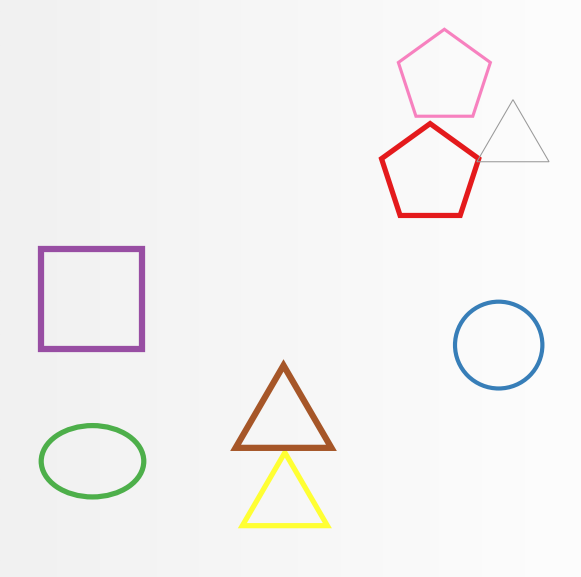[{"shape": "pentagon", "thickness": 2.5, "radius": 0.44, "center": [0.74, 0.697]}, {"shape": "circle", "thickness": 2, "radius": 0.38, "center": [0.858, 0.402]}, {"shape": "oval", "thickness": 2.5, "radius": 0.44, "center": [0.159, 0.2]}, {"shape": "square", "thickness": 3, "radius": 0.43, "center": [0.157, 0.481]}, {"shape": "triangle", "thickness": 2.5, "radius": 0.42, "center": [0.49, 0.131]}, {"shape": "triangle", "thickness": 3, "radius": 0.48, "center": [0.488, 0.271]}, {"shape": "pentagon", "thickness": 1.5, "radius": 0.42, "center": [0.765, 0.865]}, {"shape": "triangle", "thickness": 0.5, "radius": 0.36, "center": [0.883, 0.755]}]